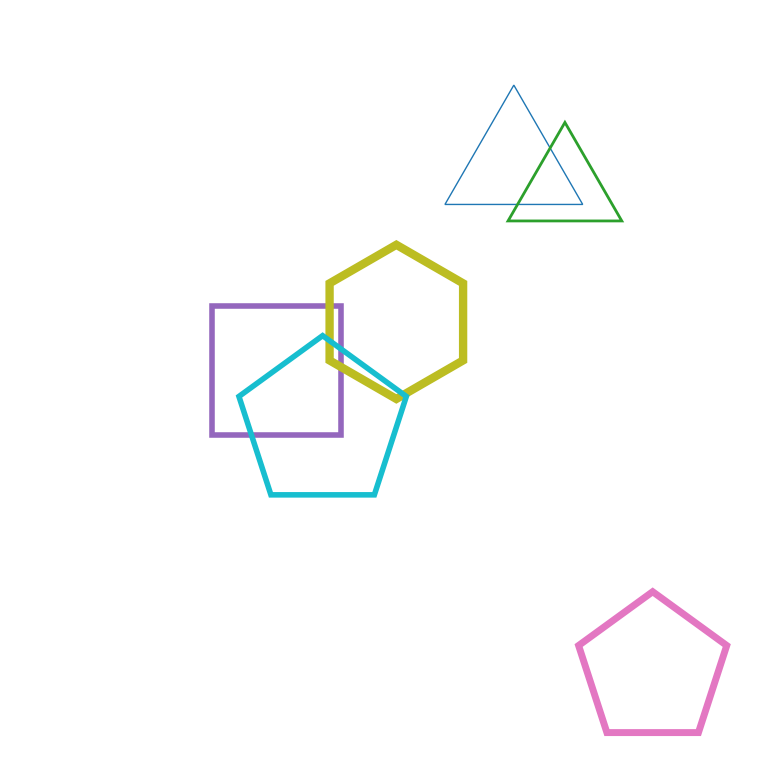[{"shape": "triangle", "thickness": 0.5, "radius": 0.52, "center": [0.667, 0.786]}, {"shape": "triangle", "thickness": 1, "radius": 0.43, "center": [0.734, 0.756]}, {"shape": "square", "thickness": 2, "radius": 0.42, "center": [0.359, 0.519]}, {"shape": "pentagon", "thickness": 2.5, "radius": 0.51, "center": [0.848, 0.13]}, {"shape": "hexagon", "thickness": 3, "radius": 0.5, "center": [0.515, 0.582]}, {"shape": "pentagon", "thickness": 2, "radius": 0.57, "center": [0.419, 0.45]}]